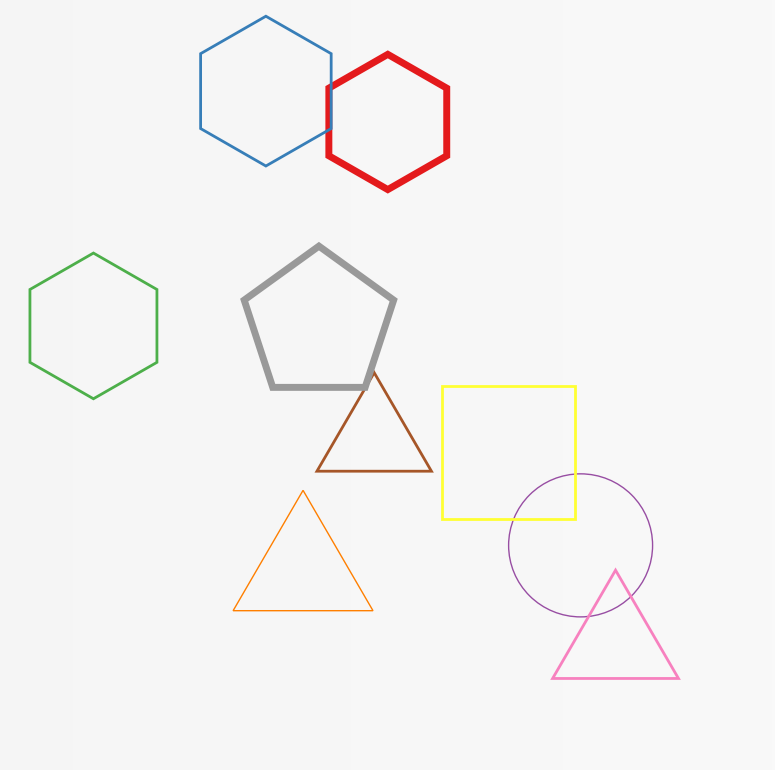[{"shape": "hexagon", "thickness": 2.5, "radius": 0.44, "center": [0.5, 0.842]}, {"shape": "hexagon", "thickness": 1, "radius": 0.49, "center": [0.343, 0.882]}, {"shape": "hexagon", "thickness": 1, "radius": 0.47, "center": [0.121, 0.577]}, {"shape": "circle", "thickness": 0.5, "radius": 0.46, "center": [0.749, 0.292]}, {"shape": "triangle", "thickness": 0.5, "radius": 0.52, "center": [0.391, 0.259]}, {"shape": "square", "thickness": 1, "radius": 0.43, "center": [0.656, 0.412]}, {"shape": "triangle", "thickness": 1, "radius": 0.43, "center": [0.483, 0.431]}, {"shape": "triangle", "thickness": 1, "radius": 0.47, "center": [0.794, 0.166]}, {"shape": "pentagon", "thickness": 2.5, "radius": 0.51, "center": [0.412, 0.579]}]